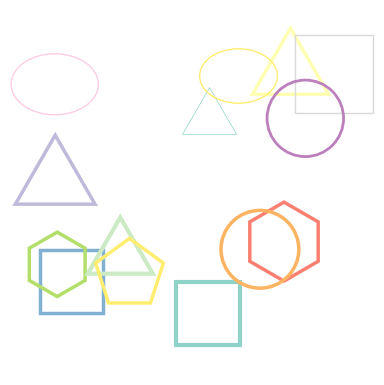[{"shape": "square", "thickness": 3, "radius": 0.41, "center": [0.54, 0.185]}, {"shape": "triangle", "thickness": 0.5, "radius": 0.41, "center": [0.544, 0.691]}, {"shape": "triangle", "thickness": 2.5, "radius": 0.57, "center": [0.754, 0.812]}, {"shape": "triangle", "thickness": 2.5, "radius": 0.6, "center": [0.143, 0.529]}, {"shape": "hexagon", "thickness": 2.5, "radius": 0.51, "center": [0.738, 0.372]}, {"shape": "square", "thickness": 2.5, "radius": 0.41, "center": [0.186, 0.269]}, {"shape": "circle", "thickness": 2.5, "radius": 0.51, "center": [0.675, 0.353]}, {"shape": "hexagon", "thickness": 2.5, "radius": 0.42, "center": [0.149, 0.313]}, {"shape": "oval", "thickness": 1, "radius": 0.57, "center": [0.142, 0.781]}, {"shape": "square", "thickness": 1, "radius": 0.51, "center": [0.867, 0.808]}, {"shape": "circle", "thickness": 2, "radius": 0.5, "center": [0.793, 0.693]}, {"shape": "triangle", "thickness": 3, "radius": 0.49, "center": [0.312, 0.338]}, {"shape": "pentagon", "thickness": 2.5, "radius": 0.46, "center": [0.336, 0.288]}, {"shape": "oval", "thickness": 1, "radius": 0.5, "center": [0.62, 0.803]}]